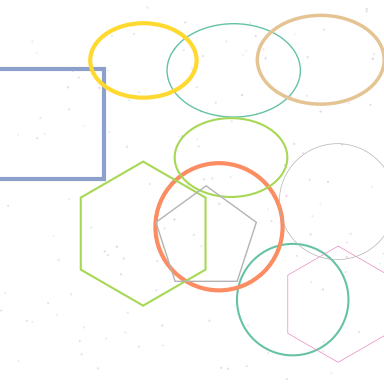[{"shape": "circle", "thickness": 1.5, "radius": 0.72, "center": [0.76, 0.222]}, {"shape": "oval", "thickness": 1, "radius": 0.87, "center": [0.607, 0.817]}, {"shape": "circle", "thickness": 3, "radius": 0.83, "center": [0.569, 0.411]}, {"shape": "square", "thickness": 3, "radius": 0.72, "center": [0.127, 0.678]}, {"shape": "hexagon", "thickness": 0.5, "radius": 0.75, "center": [0.878, 0.21]}, {"shape": "oval", "thickness": 1.5, "radius": 0.73, "center": [0.6, 0.591]}, {"shape": "hexagon", "thickness": 1.5, "radius": 0.94, "center": [0.372, 0.393]}, {"shape": "oval", "thickness": 3, "radius": 0.69, "center": [0.372, 0.843]}, {"shape": "oval", "thickness": 2.5, "radius": 0.82, "center": [0.833, 0.845]}, {"shape": "circle", "thickness": 0.5, "radius": 0.75, "center": [0.876, 0.476]}, {"shape": "pentagon", "thickness": 1, "radius": 0.69, "center": [0.535, 0.38]}]